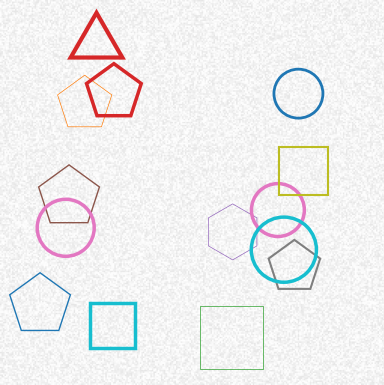[{"shape": "pentagon", "thickness": 1, "radius": 0.41, "center": [0.104, 0.209]}, {"shape": "circle", "thickness": 2, "radius": 0.32, "center": [0.775, 0.757]}, {"shape": "pentagon", "thickness": 0.5, "radius": 0.37, "center": [0.22, 0.731]}, {"shape": "square", "thickness": 0.5, "radius": 0.41, "center": [0.6, 0.122]}, {"shape": "triangle", "thickness": 3, "radius": 0.39, "center": [0.251, 0.889]}, {"shape": "pentagon", "thickness": 2.5, "radius": 0.37, "center": [0.296, 0.76]}, {"shape": "hexagon", "thickness": 0.5, "radius": 0.36, "center": [0.604, 0.398]}, {"shape": "pentagon", "thickness": 1, "radius": 0.42, "center": [0.179, 0.489]}, {"shape": "circle", "thickness": 2.5, "radius": 0.34, "center": [0.722, 0.454]}, {"shape": "circle", "thickness": 2.5, "radius": 0.37, "center": [0.171, 0.408]}, {"shape": "pentagon", "thickness": 1.5, "radius": 0.35, "center": [0.765, 0.307]}, {"shape": "square", "thickness": 1.5, "radius": 0.31, "center": [0.789, 0.556]}, {"shape": "square", "thickness": 2.5, "radius": 0.3, "center": [0.293, 0.155]}, {"shape": "circle", "thickness": 2.5, "radius": 0.42, "center": [0.737, 0.352]}]